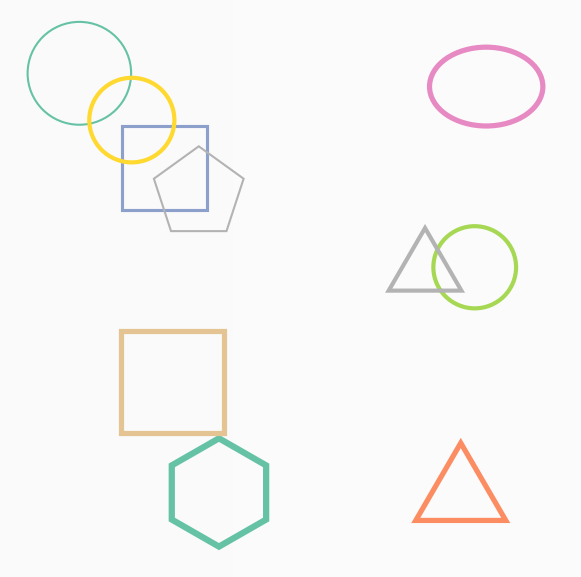[{"shape": "hexagon", "thickness": 3, "radius": 0.47, "center": [0.377, 0.146]}, {"shape": "circle", "thickness": 1, "radius": 0.45, "center": [0.137, 0.872]}, {"shape": "triangle", "thickness": 2.5, "radius": 0.45, "center": [0.793, 0.143]}, {"shape": "square", "thickness": 1.5, "radius": 0.37, "center": [0.283, 0.708]}, {"shape": "oval", "thickness": 2.5, "radius": 0.49, "center": [0.836, 0.849]}, {"shape": "circle", "thickness": 2, "radius": 0.36, "center": [0.817, 0.536]}, {"shape": "circle", "thickness": 2, "radius": 0.37, "center": [0.227, 0.791]}, {"shape": "square", "thickness": 2.5, "radius": 0.44, "center": [0.297, 0.338]}, {"shape": "triangle", "thickness": 2, "radius": 0.36, "center": [0.731, 0.532]}, {"shape": "pentagon", "thickness": 1, "radius": 0.41, "center": [0.342, 0.665]}]